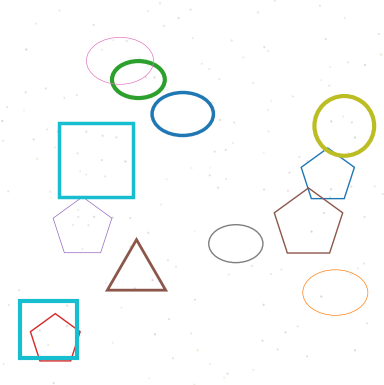[{"shape": "pentagon", "thickness": 1, "radius": 0.36, "center": [0.851, 0.543]}, {"shape": "oval", "thickness": 2.5, "radius": 0.4, "center": [0.475, 0.704]}, {"shape": "oval", "thickness": 0.5, "radius": 0.42, "center": [0.871, 0.24]}, {"shape": "oval", "thickness": 3, "radius": 0.34, "center": [0.359, 0.793]}, {"shape": "pentagon", "thickness": 1, "radius": 0.34, "center": [0.144, 0.117]}, {"shape": "pentagon", "thickness": 0.5, "radius": 0.4, "center": [0.214, 0.409]}, {"shape": "triangle", "thickness": 2, "radius": 0.44, "center": [0.355, 0.29]}, {"shape": "pentagon", "thickness": 1, "radius": 0.47, "center": [0.801, 0.418]}, {"shape": "oval", "thickness": 0.5, "radius": 0.44, "center": [0.312, 0.842]}, {"shape": "oval", "thickness": 1, "radius": 0.35, "center": [0.613, 0.367]}, {"shape": "circle", "thickness": 3, "radius": 0.39, "center": [0.894, 0.673]}, {"shape": "square", "thickness": 2.5, "radius": 0.48, "center": [0.25, 0.584]}, {"shape": "square", "thickness": 3, "radius": 0.37, "center": [0.127, 0.143]}]